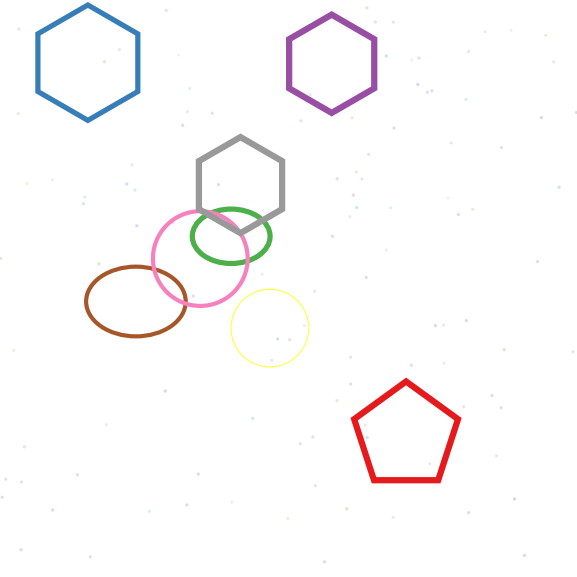[{"shape": "pentagon", "thickness": 3, "radius": 0.47, "center": [0.703, 0.244]}, {"shape": "hexagon", "thickness": 2.5, "radius": 0.5, "center": [0.152, 0.891]}, {"shape": "oval", "thickness": 2.5, "radius": 0.34, "center": [0.4, 0.59]}, {"shape": "hexagon", "thickness": 3, "radius": 0.43, "center": [0.574, 0.889]}, {"shape": "circle", "thickness": 0.5, "radius": 0.34, "center": [0.467, 0.431]}, {"shape": "oval", "thickness": 2, "radius": 0.43, "center": [0.235, 0.477]}, {"shape": "circle", "thickness": 2, "radius": 0.41, "center": [0.347, 0.551]}, {"shape": "hexagon", "thickness": 3, "radius": 0.42, "center": [0.416, 0.679]}]